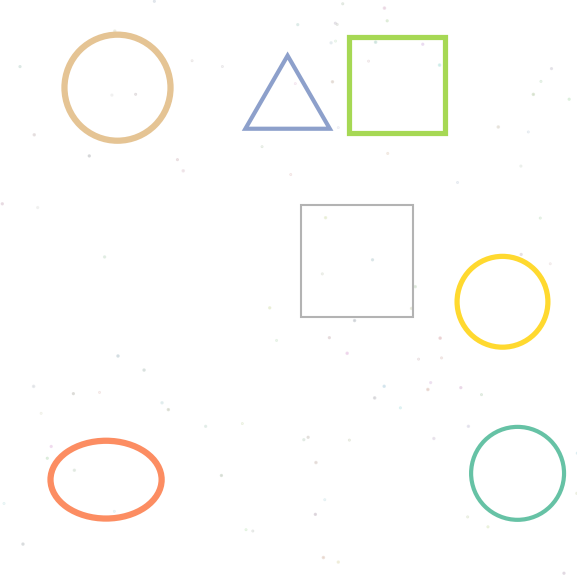[{"shape": "circle", "thickness": 2, "radius": 0.4, "center": [0.896, 0.179]}, {"shape": "oval", "thickness": 3, "radius": 0.48, "center": [0.184, 0.169]}, {"shape": "triangle", "thickness": 2, "radius": 0.42, "center": [0.498, 0.818]}, {"shape": "square", "thickness": 2.5, "radius": 0.42, "center": [0.688, 0.852]}, {"shape": "circle", "thickness": 2.5, "radius": 0.39, "center": [0.87, 0.477]}, {"shape": "circle", "thickness": 3, "radius": 0.46, "center": [0.203, 0.847]}, {"shape": "square", "thickness": 1, "radius": 0.49, "center": [0.618, 0.547]}]